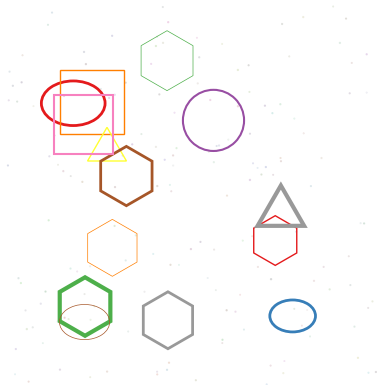[{"shape": "oval", "thickness": 2, "radius": 0.41, "center": [0.19, 0.732]}, {"shape": "hexagon", "thickness": 1, "radius": 0.32, "center": [0.715, 0.375]}, {"shape": "oval", "thickness": 2, "radius": 0.3, "center": [0.76, 0.179]}, {"shape": "hexagon", "thickness": 3, "radius": 0.38, "center": [0.221, 0.204]}, {"shape": "hexagon", "thickness": 0.5, "radius": 0.39, "center": [0.434, 0.842]}, {"shape": "circle", "thickness": 1.5, "radius": 0.4, "center": [0.555, 0.687]}, {"shape": "square", "thickness": 1, "radius": 0.42, "center": [0.239, 0.735]}, {"shape": "hexagon", "thickness": 0.5, "radius": 0.37, "center": [0.292, 0.356]}, {"shape": "triangle", "thickness": 1, "radius": 0.29, "center": [0.278, 0.611]}, {"shape": "oval", "thickness": 0.5, "radius": 0.33, "center": [0.22, 0.164]}, {"shape": "hexagon", "thickness": 2, "radius": 0.39, "center": [0.328, 0.543]}, {"shape": "square", "thickness": 1.5, "radius": 0.38, "center": [0.218, 0.677]}, {"shape": "hexagon", "thickness": 2, "radius": 0.37, "center": [0.436, 0.168]}, {"shape": "triangle", "thickness": 3, "radius": 0.35, "center": [0.73, 0.448]}]